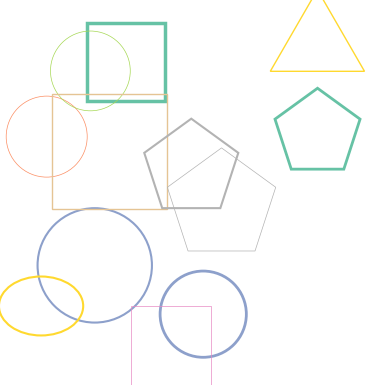[{"shape": "square", "thickness": 2.5, "radius": 0.5, "center": [0.327, 0.84]}, {"shape": "pentagon", "thickness": 2, "radius": 0.58, "center": [0.825, 0.655]}, {"shape": "circle", "thickness": 0.5, "radius": 0.53, "center": [0.121, 0.645]}, {"shape": "circle", "thickness": 2, "radius": 0.56, "center": [0.528, 0.184]}, {"shape": "circle", "thickness": 1.5, "radius": 0.74, "center": [0.246, 0.311]}, {"shape": "square", "thickness": 0.5, "radius": 0.52, "center": [0.444, 0.103]}, {"shape": "circle", "thickness": 0.5, "radius": 0.52, "center": [0.235, 0.816]}, {"shape": "oval", "thickness": 1.5, "radius": 0.55, "center": [0.107, 0.205]}, {"shape": "triangle", "thickness": 1, "radius": 0.71, "center": [0.824, 0.885]}, {"shape": "square", "thickness": 1, "radius": 0.75, "center": [0.285, 0.606]}, {"shape": "pentagon", "thickness": 1.5, "radius": 0.64, "center": [0.497, 0.563]}, {"shape": "pentagon", "thickness": 0.5, "radius": 0.74, "center": [0.575, 0.468]}]